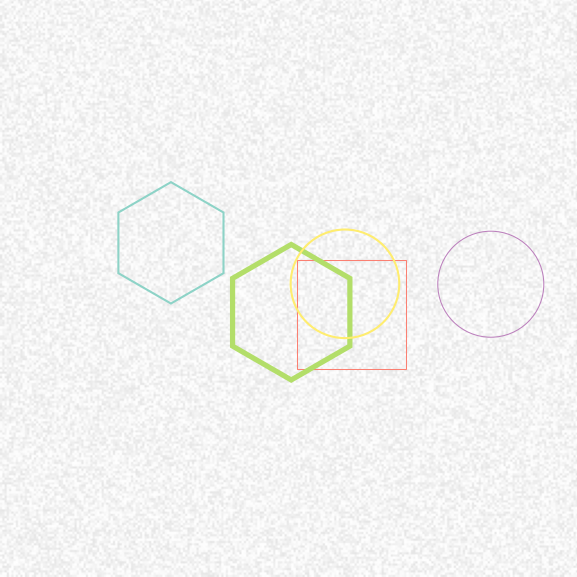[{"shape": "hexagon", "thickness": 1, "radius": 0.53, "center": [0.296, 0.579]}, {"shape": "square", "thickness": 0.5, "radius": 0.47, "center": [0.609, 0.455]}, {"shape": "hexagon", "thickness": 2.5, "radius": 0.59, "center": [0.504, 0.458]}, {"shape": "circle", "thickness": 0.5, "radius": 0.46, "center": [0.85, 0.507]}, {"shape": "circle", "thickness": 1, "radius": 0.47, "center": [0.597, 0.508]}]